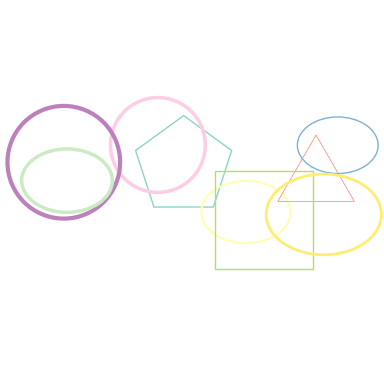[{"shape": "pentagon", "thickness": 1, "radius": 0.66, "center": [0.477, 0.568]}, {"shape": "oval", "thickness": 1.5, "radius": 0.58, "center": [0.639, 0.449]}, {"shape": "triangle", "thickness": 0.5, "radius": 0.57, "center": [0.821, 0.534]}, {"shape": "oval", "thickness": 1, "radius": 0.52, "center": [0.877, 0.623]}, {"shape": "square", "thickness": 1, "radius": 0.63, "center": [0.686, 0.429]}, {"shape": "circle", "thickness": 2.5, "radius": 0.62, "center": [0.41, 0.623]}, {"shape": "circle", "thickness": 3, "radius": 0.73, "center": [0.166, 0.579]}, {"shape": "oval", "thickness": 2.5, "radius": 0.59, "center": [0.174, 0.531]}, {"shape": "oval", "thickness": 2, "radius": 0.75, "center": [0.841, 0.443]}]